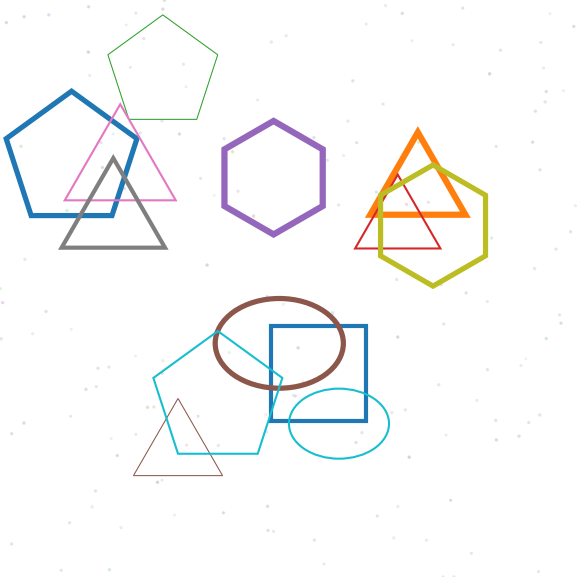[{"shape": "square", "thickness": 2, "radius": 0.41, "center": [0.552, 0.353]}, {"shape": "pentagon", "thickness": 2.5, "radius": 0.6, "center": [0.124, 0.722]}, {"shape": "triangle", "thickness": 3, "radius": 0.48, "center": [0.724, 0.675]}, {"shape": "pentagon", "thickness": 0.5, "radius": 0.5, "center": [0.282, 0.873]}, {"shape": "triangle", "thickness": 1, "radius": 0.43, "center": [0.689, 0.611]}, {"shape": "hexagon", "thickness": 3, "radius": 0.49, "center": [0.474, 0.691]}, {"shape": "oval", "thickness": 2.5, "radius": 0.55, "center": [0.484, 0.405]}, {"shape": "triangle", "thickness": 0.5, "radius": 0.45, "center": [0.308, 0.22]}, {"shape": "triangle", "thickness": 1, "radius": 0.55, "center": [0.208, 0.708]}, {"shape": "triangle", "thickness": 2, "radius": 0.52, "center": [0.196, 0.622]}, {"shape": "hexagon", "thickness": 2.5, "radius": 0.52, "center": [0.75, 0.609]}, {"shape": "oval", "thickness": 1, "radius": 0.43, "center": [0.587, 0.266]}, {"shape": "pentagon", "thickness": 1, "radius": 0.59, "center": [0.377, 0.308]}]